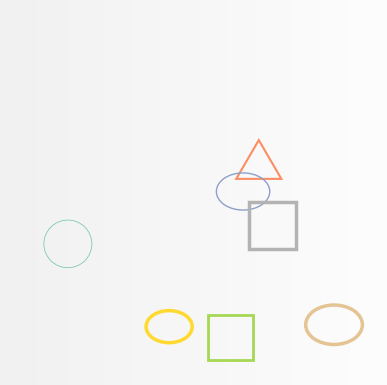[{"shape": "circle", "thickness": 0.5, "radius": 0.31, "center": [0.175, 0.367]}, {"shape": "triangle", "thickness": 1.5, "radius": 0.34, "center": [0.668, 0.569]}, {"shape": "oval", "thickness": 1, "radius": 0.34, "center": [0.627, 0.503]}, {"shape": "square", "thickness": 2, "radius": 0.29, "center": [0.594, 0.123]}, {"shape": "oval", "thickness": 2.5, "radius": 0.3, "center": [0.436, 0.152]}, {"shape": "oval", "thickness": 2.5, "radius": 0.37, "center": [0.862, 0.156]}, {"shape": "square", "thickness": 2.5, "radius": 0.31, "center": [0.704, 0.414]}]